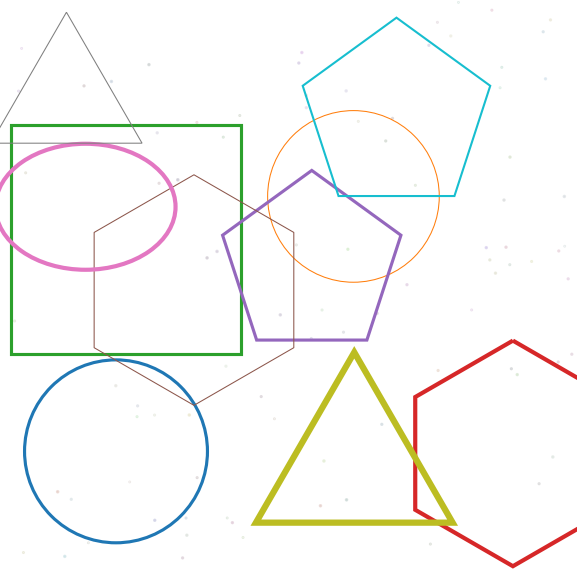[{"shape": "circle", "thickness": 1.5, "radius": 0.79, "center": [0.201, 0.218]}, {"shape": "circle", "thickness": 0.5, "radius": 0.74, "center": [0.612, 0.659]}, {"shape": "square", "thickness": 1.5, "radius": 0.99, "center": [0.218, 0.584]}, {"shape": "hexagon", "thickness": 2, "radius": 0.98, "center": [0.888, 0.214]}, {"shape": "pentagon", "thickness": 1.5, "radius": 0.81, "center": [0.54, 0.542]}, {"shape": "hexagon", "thickness": 0.5, "radius": 1.0, "center": [0.336, 0.497]}, {"shape": "oval", "thickness": 2, "radius": 0.78, "center": [0.148, 0.641]}, {"shape": "triangle", "thickness": 0.5, "radius": 0.76, "center": [0.115, 0.827]}, {"shape": "triangle", "thickness": 3, "radius": 0.98, "center": [0.613, 0.192]}, {"shape": "pentagon", "thickness": 1, "radius": 0.85, "center": [0.687, 0.798]}]